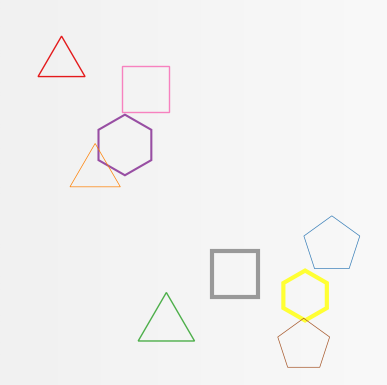[{"shape": "triangle", "thickness": 1, "radius": 0.35, "center": [0.159, 0.836]}, {"shape": "pentagon", "thickness": 0.5, "radius": 0.38, "center": [0.856, 0.364]}, {"shape": "triangle", "thickness": 1, "radius": 0.42, "center": [0.429, 0.156]}, {"shape": "hexagon", "thickness": 1.5, "radius": 0.39, "center": [0.322, 0.623]}, {"shape": "triangle", "thickness": 0.5, "radius": 0.38, "center": [0.246, 0.552]}, {"shape": "hexagon", "thickness": 3, "radius": 0.32, "center": [0.787, 0.232]}, {"shape": "pentagon", "thickness": 0.5, "radius": 0.35, "center": [0.784, 0.103]}, {"shape": "square", "thickness": 1, "radius": 0.3, "center": [0.376, 0.769]}, {"shape": "square", "thickness": 3, "radius": 0.3, "center": [0.605, 0.288]}]